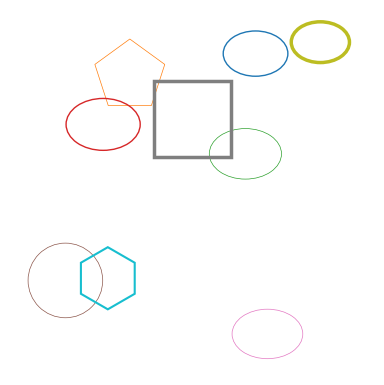[{"shape": "oval", "thickness": 1, "radius": 0.42, "center": [0.664, 0.861]}, {"shape": "pentagon", "thickness": 0.5, "radius": 0.48, "center": [0.337, 0.803]}, {"shape": "oval", "thickness": 0.5, "radius": 0.47, "center": [0.637, 0.6]}, {"shape": "oval", "thickness": 1, "radius": 0.48, "center": [0.268, 0.677]}, {"shape": "circle", "thickness": 0.5, "radius": 0.48, "center": [0.17, 0.272]}, {"shape": "oval", "thickness": 0.5, "radius": 0.46, "center": [0.695, 0.133]}, {"shape": "square", "thickness": 2.5, "radius": 0.5, "center": [0.5, 0.69]}, {"shape": "oval", "thickness": 2.5, "radius": 0.38, "center": [0.832, 0.89]}, {"shape": "hexagon", "thickness": 1.5, "radius": 0.4, "center": [0.28, 0.277]}]